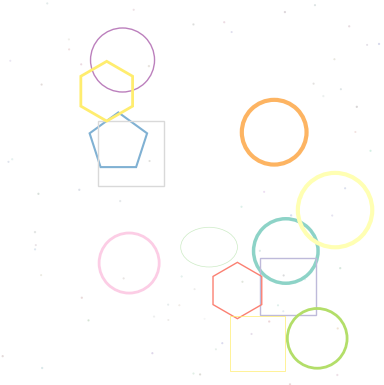[{"shape": "circle", "thickness": 2.5, "radius": 0.42, "center": [0.742, 0.348]}, {"shape": "circle", "thickness": 3, "radius": 0.48, "center": [0.87, 0.454]}, {"shape": "square", "thickness": 1, "radius": 0.36, "center": [0.749, 0.256]}, {"shape": "hexagon", "thickness": 1, "radius": 0.37, "center": [0.617, 0.245]}, {"shape": "pentagon", "thickness": 1.5, "radius": 0.39, "center": [0.307, 0.629]}, {"shape": "circle", "thickness": 3, "radius": 0.42, "center": [0.712, 0.657]}, {"shape": "circle", "thickness": 2, "radius": 0.39, "center": [0.824, 0.121]}, {"shape": "circle", "thickness": 2, "radius": 0.39, "center": [0.335, 0.317]}, {"shape": "square", "thickness": 1, "radius": 0.43, "center": [0.34, 0.601]}, {"shape": "circle", "thickness": 1, "radius": 0.42, "center": [0.318, 0.844]}, {"shape": "oval", "thickness": 0.5, "radius": 0.37, "center": [0.543, 0.358]}, {"shape": "hexagon", "thickness": 2, "radius": 0.39, "center": [0.277, 0.763]}, {"shape": "square", "thickness": 0.5, "radius": 0.36, "center": [0.668, 0.107]}]